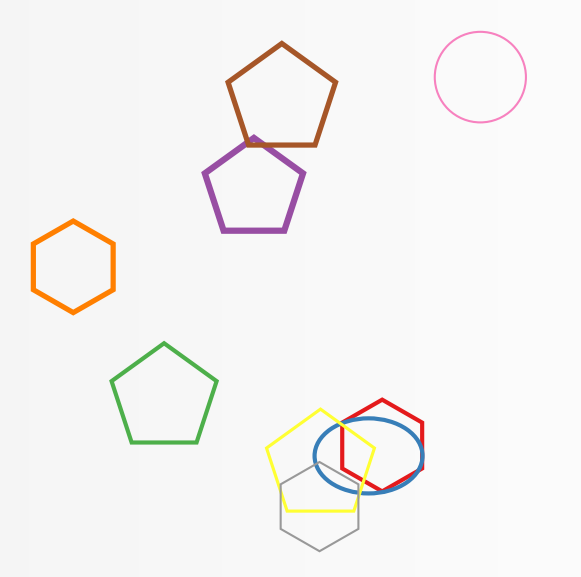[{"shape": "hexagon", "thickness": 2, "radius": 0.4, "center": [0.658, 0.228]}, {"shape": "oval", "thickness": 2, "radius": 0.46, "center": [0.634, 0.21]}, {"shape": "pentagon", "thickness": 2, "radius": 0.48, "center": [0.282, 0.31]}, {"shape": "pentagon", "thickness": 3, "radius": 0.44, "center": [0.437, 0.671]}, {"shape": "hexagon", "thickness": 2.5, "radius": 0.4, "center": [0.126, 0.537]}, {"shape": "pentagon", "thickness": 1.5, "radius": 0.49, "center": [0.551, 0.193]}, {"shape": "pentagon", "thickness": 2.5, "radius": 0.49, "center": [0.485, 0.827]}, {"shape": "circle", "thickness": 1, "radius": 0.39, "center": [0.826, 0.866]}, {"shape": "hexagon", "thickness": 1, "radius": 0.39, "center": [0.55, 0.122]}]